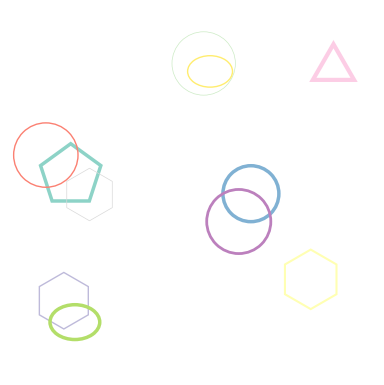[{"shape": "pentagon", "thickness": 2.5, "radius": 0.41, "center": [0.184, 0.544]}, {"shape": "hexagon", "thickness": 1.5, "radius": 0.39, "center": [0.807, 0.274]}, {"shape": "hexagon", "thickness": 1, "radius": 0.37, "center": [0.166, 0.219]}, {"shape": "circle", "thickness": 1, "radius": 0.42, "center": [0.119, 0.597]}, {"shape": "circle", "thickness": 2.5, "radius": 0.36, "center": [0.652, 0.497]}, {"shape": "oval", "thickness": 2.5, "radius": 0.32, "center": [0.194, 0.163]}, {"shape": "triangle", "thickness": 3, "radius": 0.31, "center": [0.866, 0.823]}, {"shape": "hexagon", "thickness": 0.5, "radius": 0.34, "center": [0.233, 0.495]}, {"shape": "circle", "thickness": 2, "radius": 0.42, "center": [0.62, 0.425]}, {"shape": "circle", "thickness": 0.5, "radius": 0.41, "center": [0.529, 0.835]}, {"shape": "oval", "thickness": 1, "radius": 0.29, "center": [0.546, 0.814]}]